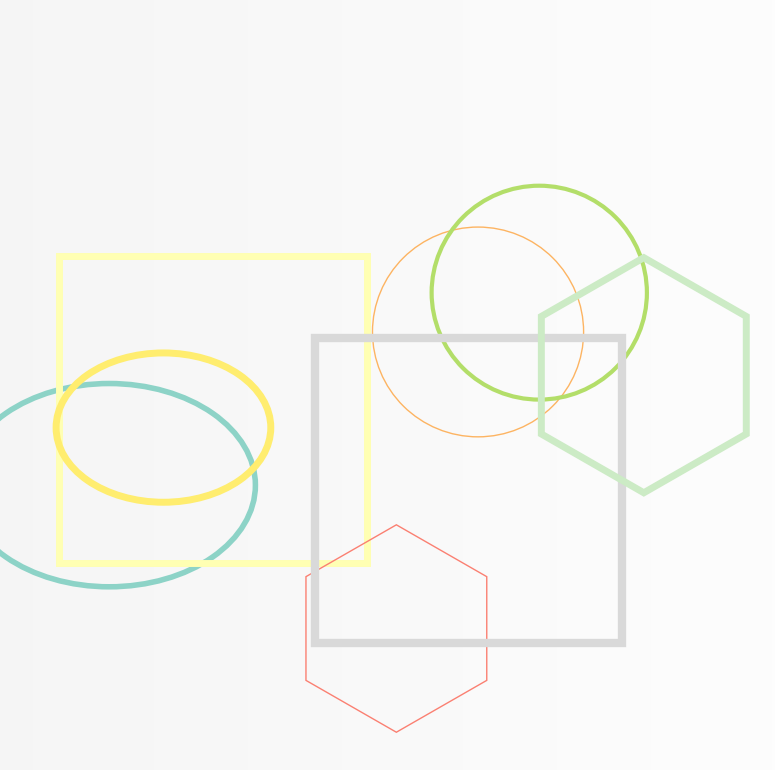[{"shape": "oval", "thickness": 2, "radius": 0.94, "center": [0.141, 0.37]}, {"shape": "square", "thickness": 2.5, "radius": 1.0, "center": [0.275, 0.468]}, {"shape": "hexagon", "thickness": 0.5, "radius": 0.67, "center": [0.511, 0.184]}, {"shape": "circle", "thickness": 0.5, "radius": 0.68, "center": [0.617, 0.569]}, {"shape": "circle", "thickness": 1.5, "radius": 0.69, "center": [0.696, 0.62]}, {"shape": "square", "thickness": 3, "radius": 0.99, "center": [0.604, 0.363]}, {"shape": "hexagon", "thickness": 2.5, "radius": 0.76, "center": [0.831, 0.513]}, {"shape": "oval", "thickness": 2.5, "radius": 0.69, "center": [0.211, 0.445]}]